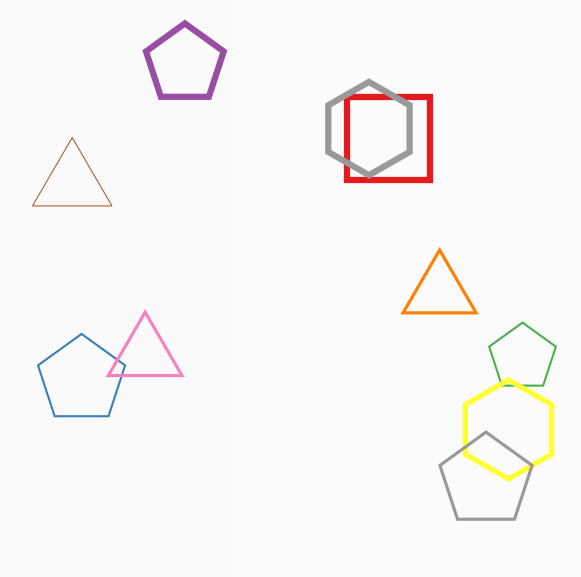[{"shape": "square", "thickness": 3, "radius": 0.36, "center": [0.668, 0.759]}, {"shape": "pentagon", "thickness": 1, "radius": 0.39, "center": [0.14, 0.342]}, {"shape": "pentagon", "thickness": 1, "radius": 0.3, "center": [0.899, 0.38]}, {"shape": "pentagon", "thickness": 3, "radius": 0.35, "center": [0.318, 0.888]}, {"shape": "triangle", "thickness": 1.5, "radius": 0.36, "center": [0.756, 0.494]}, {"shape": "hexagon", "thickness": 2.5, "radius": 0.43, "center": [0.875, 0.256]}, {"shape": "triangle", "thickness": 0.5, "radius": 0.39, "center": [0.124, 0.682]}, {"shape": "triangle", "thickness": 1.5, "radius": 0.37, "center": [0.25, 0.385]}, {"shape": "pentagon", "thickness": 1.5, "radius": 0.42, "center": [0.836, 0.167]}, {"shape": "hexagon", "thickness": 3, "radius": 0.4, "center": [0.635, 0.776]}]